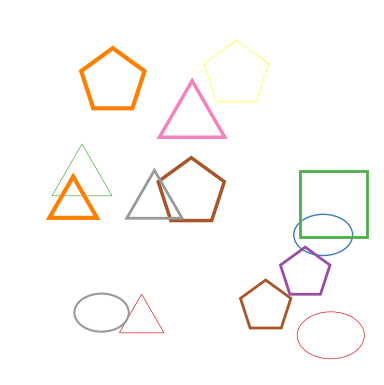[{"shape": "oval", "thickness": 0.5, "radius": 0.44, "center": [0.859, 0.129]}, {"shape": "triangle", "thickness": 0.5, "radius": 0.33, "center": [0.368, 0.169]}, {"shape": "oval", "thickness": 1, "radius": 0.38, "center": [0.839, 0.39]}, {"shape": "square", "thickness": 2, "radius": 0.43, "center": [0.866, 0.471]}, {"shape": "triangle", "thickness": 0.5, "radius": 0.45, "center": [0.213, 0.536]}, {"shape": "pentagon", "thickness": 2, "radius": 0.34, "center": [0.793, 0.29]}, {"shape": "triangle", "thickness": 3, "radius": 0.36, "center": [0.19, 0.47]}, {"shape": "pentagon", "thickness": 3, "radius": 0.43, "center": [0.293, 0.789]}, {"shape": "pentagon", "thickness": 0.5, "radius": 0.44, "center": [0.614, 0.807]}, {"shape": "pentagon", "thickness": 2.5, "radius": 0.45, "center": [0.497, 0.5]}, {"shape": "pentagon", "thickness": 2, "radius": 0.34, "center": [0.69, 0.204]}, {"shape": "triangle", "thickness": 2.5, "radius": 0.49, "center": [0.499, 0.692]}, {"shape": "triangle", "thickness": 2, "radius": 0.42, "center": [0.401, 0.475]}, {"shape": "oval", "thickness": 1.5, "radius": 0.35, "center": [0.264, 0.188]}]